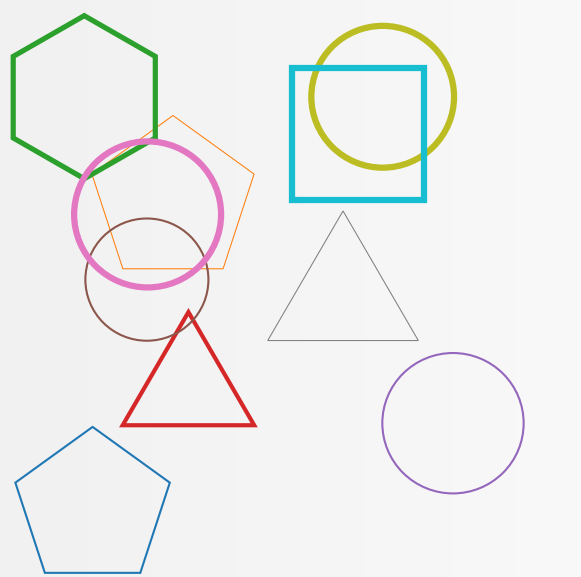[{"shape": "pentagon", "thickness": 1, "radius": 0.7, "center": [0.159, 0.12]}, {"shape": "pentagon", "thickness": 0.5, "radius": 0.73, "center": [0.298, 0.652]}, {"shape": "hexagon", "thickness": 2.5, "radius": 0.71, "center": [0.145, 0.831]}, {"shape": "triangle", "thickness": 2, "radius": 0.65, "center": [0.324, 0.328]}, {"shape": "circle", "thickness": 1, "radius": 0.61, "center": [0.779, 0.266]}, {"shape": "circle", "thickness": 1, "radius": 0.53, "center": [0.253, 0.515]}, {"shape": "circle", "thickness": 3, "radius": 0.63, "center": [0.254, 0.628]}, {"shape": "triangle", "thickness": 0.5, "radius": 0.75, "center": [0.59, 0.484]}, {"shape": "circle", "thickness": 3, "radius": 0.61, "center": [0.658, 0.832]}, {"shape": "square", "thickness": 3, "radius": 0.57, "center": [0.616, 0.768]}]